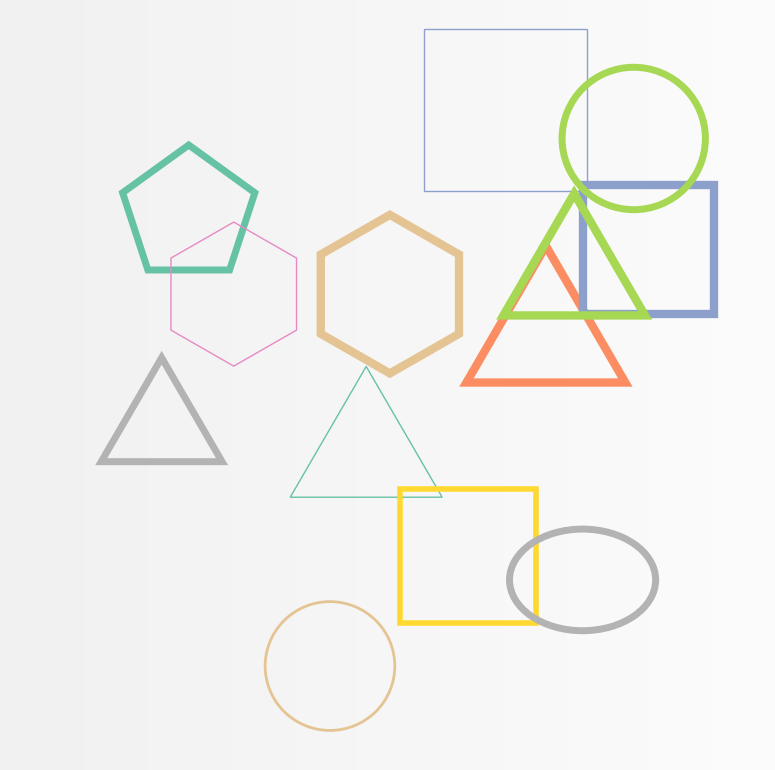[{"shape": "pentagon", "thickness": 2.5, "radius": 0.45, "center": [0.244, 0.722]}, {"shape": "triangle", "thickness": 0.5, "radius": 0.57, "center": [0.473, 0.411]}, {"shape": "triangle", "thickness": 3, "radius": 0.59, "center": [0.704, 0.562]}, {"shape": "square", "thickness": 0.5, "radius": 0.53, "center": [0.653, 0.857]}, {"shape": "square", "thickness": 3, "radius": 0.42, "center": [0.837, 0.676]}, {"shape": "hexagon", "thickness": 0.5, "radius": 0.47, "center": [0.302, 0.618]}, {"shape": "circle", "thickness": 2.5, "radius": 0.46, "center": [0.818, 0.82]}, {"shape": "triangle", "thickness": 3, "radius": 0.53, "center": [0.741, 0.643]}, {"shape": "square", "thickness": 2, "radius": 0.44, "center": [0.604, 0.278]}, {"shape": "circle", "thickness": 1, "radius": 0.42, "center": [0.426, 0.135]}, {"shape": "hexagon", "thickness": 3, "radius": 0.51, "center": [0.503, 0.618]}, {"shape": "triangle", "thickness": 2.5, "radius": 0.45, "center": [0.209, 0.445]}, {"shape": "oval", "thickness": 2.5, "radius": 0.47, "center": [0.752, 0.247]}]